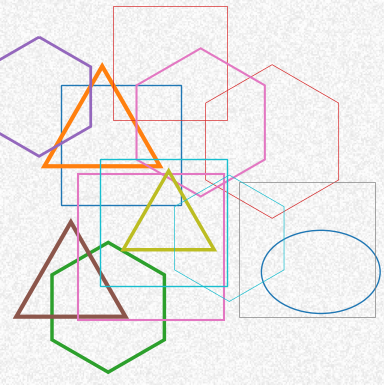[{"shape": "square", "thickness": 1, "radius": 0.78, "center": [0.314, 0.624]}, {"shape": "oval", "thickness": 1, "radius": 0.77, "center": [0.833, 0.294]}, {"shape": "triangle", "thickness": 3, "radius": 0.87, "center": [0.265, 0.655]}, {"shape": "hexagon", "thickness": 2.5, "radius": 0.84, "center": [0.281, 0.202]}, {"shape": "square", "thickness": 0.5, "radius": 0.74, "center": [0.442, 0.837]}, {"shape": "hexagon", "thickness": 0.5, "radius": 1.0, "center": [0.707, 0.632]}, {"shape": "hexagon", "thickness": 2, "radius": 0.77, "center": [0.102, 0.749]}, {"shape": "triangle", "thickness": 3, "radius": 0.82, "center": [0.184, 0.259]}, {"shape": "hexagon", "thickness": 1.5, "radius": 0.96, "center": [0.521, 0.682]}, {"shape": "square", "thickness": 1.5, "radius": 0.95, "center": [0.393, 0.359]}, {"shape": "square", "thickness": 0.5, "radius": 0.88, "center": [0.798, 0.352]}, {"shape": "triangle", "thickness": 2.5, "radius": 0.68, "center": [0.438, 0.42]}, {"shape": "hexagon", "thickness": 0.5, "radius": 0.82, "center": [0.596, 0.381]}, {"shape": "square", "thickness": 1, "radius": 0.82, "center": [0.424, 0.422]}]